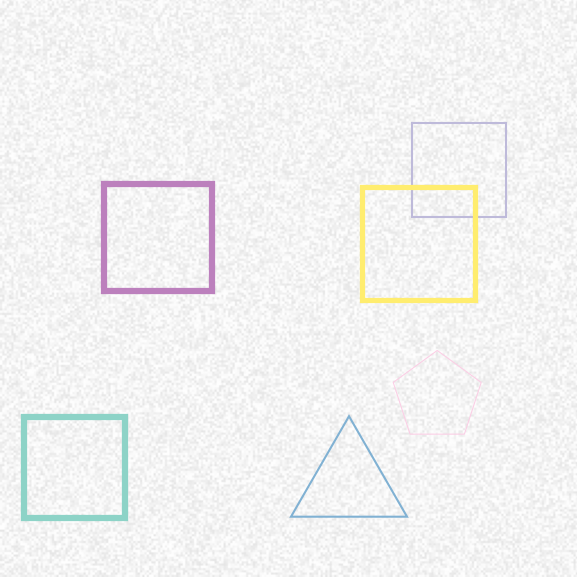[{"shape": "square", "thickness": 3, "radius": 0.44, "center": [0.128, 0.189]}, {"shape": "square", "thickness": 1, "radius": 0.41, "center": [0.794, 0.704]}, {"shape": "triangle", "thickness": 1, "radius": 0.58, "center": [0.604, 0.162]}, {"shape": "pentagon", "thickness": 0.5, "radius": 0.4, "center": [0.757, 0.312]}, {"shape": "square", "thickness": 3, "radius": 0.46, "center": [0.274, 0.587]}, {"shape": "square", "thickness": 2.5, "radius": 0.49, "center": [0.725, 0.578]}]